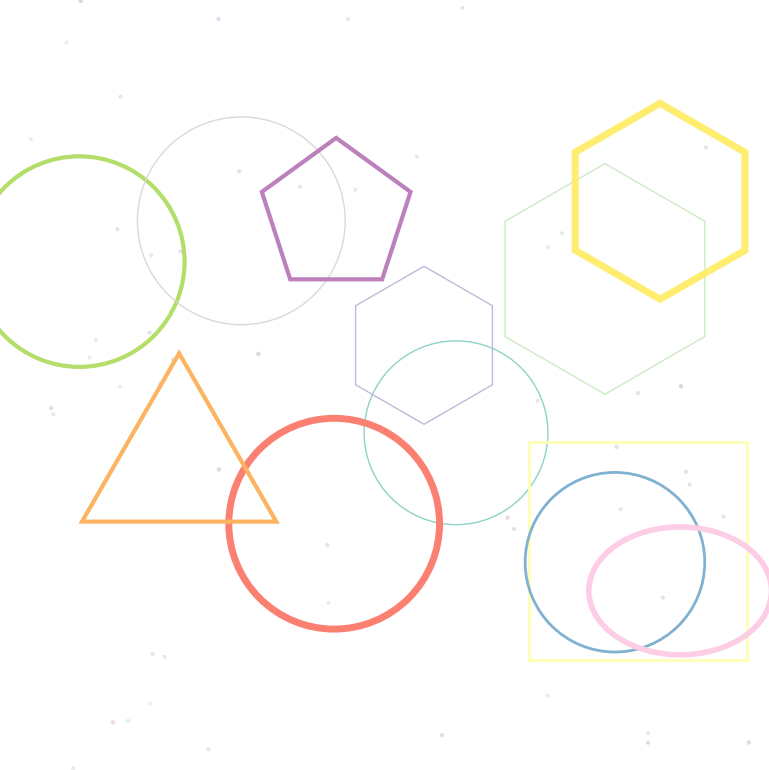[{"shape": "circle", "thickness": 0.5, "radius": 0.6, "center": [0.592, 0.438]}, {"shape": "square", "thickness": 1, "radius": 0.71, "center": [0.828, 0.285]}, {"shape": "hexagon", "thickness": 0.5, "radius": 0.51, "center": [0.551, 0.552]}, {"shape": "circle", "thickness": 2.5, "radius": 0.68, "center": [0.434, 0.32]}, {"shape": "circle", "thickness": 1, "radius": 0.58, "center": [0.799, 0.27]}, {"shape": "triangle", "thickness": 1.5, "radius": 0.73, "center": [0.233, 0.395]}, {"shape": "circle", "thickness": 1.5, "radius": 0.68, "center": [0.103, 0.66]}, {"shape": "oval", "thickness": 2, "radius": 0.59, "center": [0.883, 0.233]}, {"shape": "circle", "thickness": 0.5, "radius": 0.67, "center": [0.313, 0.713]}, {"shape": "pentagon", "thickness": 1.5, "radius": 0.51, "center": [0.437, 0.719]}, {"shape": "hexagon", "thickness": 0.5, "radius": 0.75, "center": [0.786, 0.638]}, {"shape": "hexagon", "thickness": 2.5, "radius": 0.64, "center": [0.857, 0.739]}]